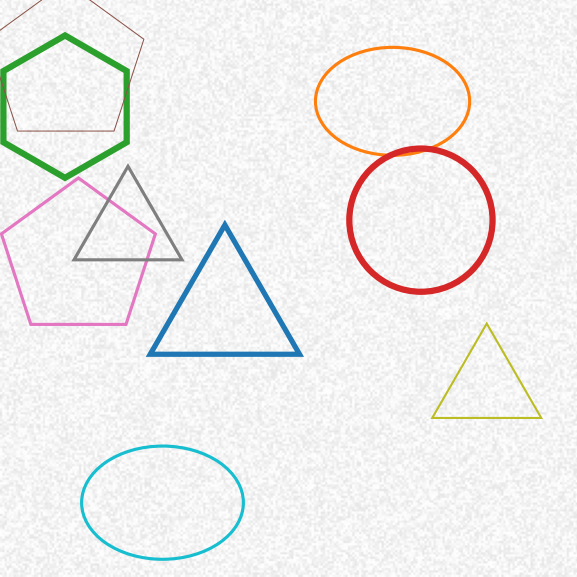[{"shape": "triangle", "thickness": 2.5, "radius": 0.75, "center": [0.389, 0.46]}, {"shape": "oval", "thickness": 1.5, "radius": 0.67, "center": [0.68, 0.824]}, {"shape": "hexagon", "thickness": 3, "radius": 0.62, "center": [0.113, 0.814]}, {"shape": "circle", "thickness": 3, "radius": 0.62, "center": [0.729, 0.618]}, {"shape": "pentagon", "thickness": 0.5, "radius": 0.71, "center": [0.114, 0.887]}, {"shape": "pentagon", "thickness": 1.5, "radius": 0.7, "center": [0.136, 0.551]}, {"shape": "triangle", "thickness": 1.5, "radius": 0.54, "center": [0.222, 0.603]}, {"shape": "triangle", "thickness": 1, "radius": 0.54, "center": [0.843, 0.33]}, {"shape": "oval", "thickness": 1.5, "radius": 0.7, "center": [0.281, 0.129]}]